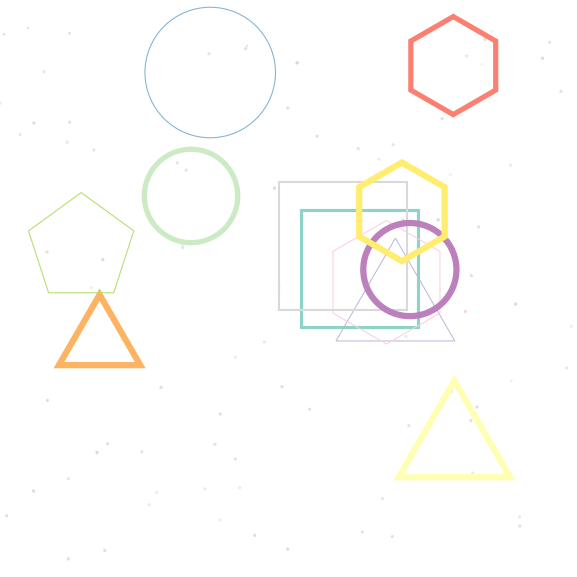[{"shape": "square", "thickness": 1.5, "radius": 0.51, "center": [0.623, 0.534]}, {"shape": "triangle", "thickness": 3, "radius": 0.56, "center": [0.787, 0.228]}, {"shape": "triangle", "thickness": 0.5, "radius": 0.59, "center": [0.685, 0.468]}, {"shape": "hexagon", "thickness": 2.5, "radius": 0.42, "center": [0.785, 0.886]}, {"shape": "circle", "thickness": 0.5, "radius": 0.56, "center": [0.364, 0.874]}, {"shape": "triangle", "thickness": 3, "radius": 0.41, "center": [0.172, 0.407]}, {"shape": "pentagon", "thickness": 0.5, "radius": 0.48, "center": [0.141, 0.57]}, {"shape": "hexagon", "thickness": 0.5, "radius": 0.53, "center": [0.669, 0.51]}, {"shape": "square", "thickness": 1, "radius": 0.55, "center": [0.593, 0.573]}, {"shape": "circle", "thickness": 3, "radius": 0.4, "center": [0.71, 0.532]}, {"shape": "circle", "thickness": 2.5, "radius": 0.4, "center": [0.331, 0.66]}, {"shape": "hexagon", "thickness": 3, "radius": 0.43, "center": [0.696, 0.632]}]